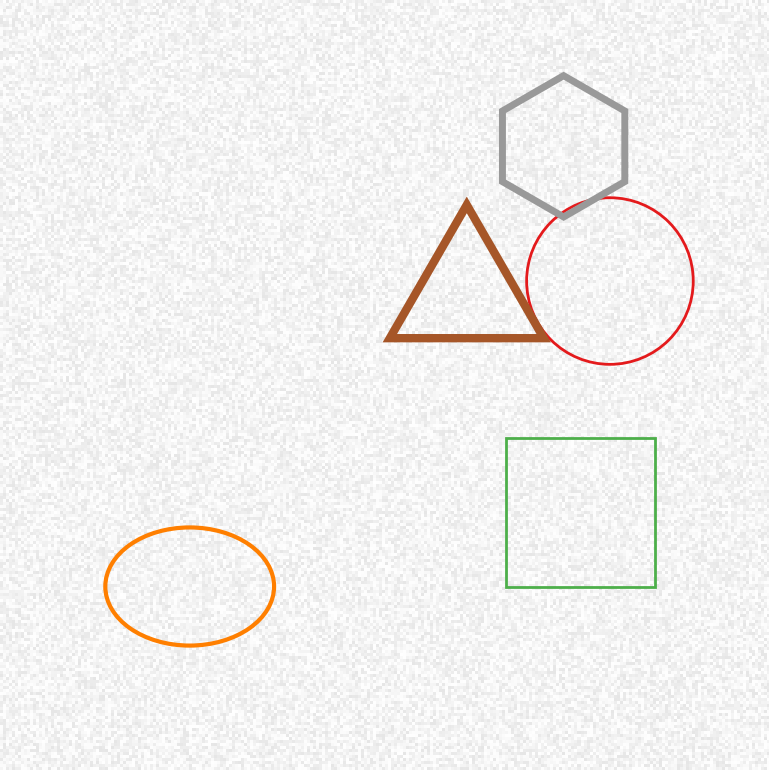[{"shape": "circle", "thickness": 1, "radius": 0.54, "center": [0.792, 0.635]}, {"shape": "square", "thickness": 1, "radius": 0.48, "center": [0.754, 0.334]}, {"shape": "oval", "thickness": 1.5, "radius": 0.55, "center": [0.246, 0.238]}, {"shape": "triangle", "thickness": 3, "radius": 0.58, "center": [0.606, 0.619]}, {"shape": "hexagon", "thickness": 2.5, "radius": 0.46, "center": [0.732, 0.81]}]